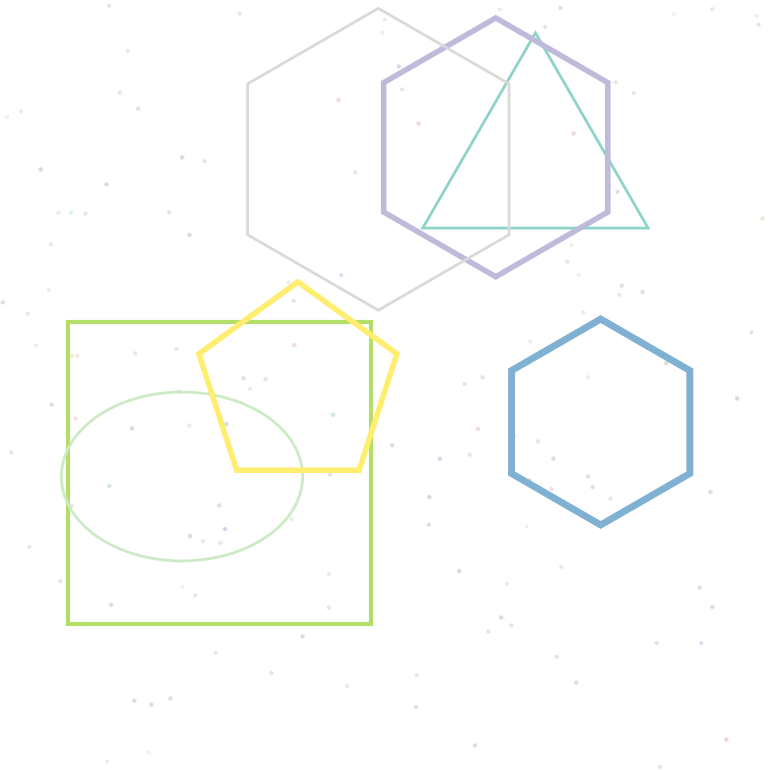[{"shape": "triangle", "thickness": 1, "radius": 0.85, "center": [0.695, 0.788]}, {"shape": "hexagon", "thickness": 2, "radius": 0.84, "center": [0.644, 0.809]}, {"shape": "hexagon", "thickness": 2.5, "radius": 0.67, "center": [0.78, 0.452]}, {"shape": "square", "thickness": 1.5, "radius": 0.98, "center": [0.285, 0.386]}, {"shape": "hexagon", "thickness": 1, "radius": 0.98, "center": [0.491, 0.793]}, {"shape": "oval", "thickness": 1, "radius": 0.78, "center": [0.236, 0.381]}, {"shape": "pentagon", "thickness": 2, "radius": 0.68, "center": [0.387, 0.499]}]